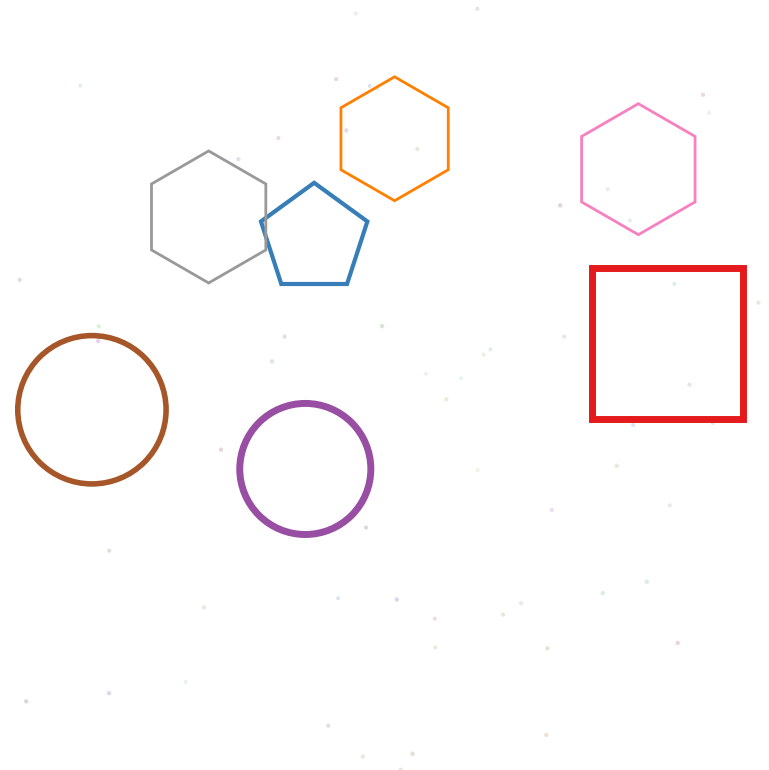[{"shape": "square", "thickness": 2.5, "radius": 0.49, "center": [0.867, 0.554]}, {"shape": "pentagon", "thickness": 1.5, "radius": 0.36, "center": [0.408, 0.69]}, {"shape": "circle", "thickness": 2.5, "radius": 0.43, "center": [0.396, 0.391]}, {"shape": "hexagon", "thickness": 1, "radius": 0.4, "center": [0.512, 0.82]}, {"shape": "circle", "thickness": 2, "radius": 0.48, "center": [0.119, 0.468]}, {"shape": "hexagon", "thickness": 1, "radius": 0.43, "center": [0.829, 0.78]}, {"shape": "hexagon", "thickness": 1, "radius": 0.43, "center": [0.271, 0.718]}]